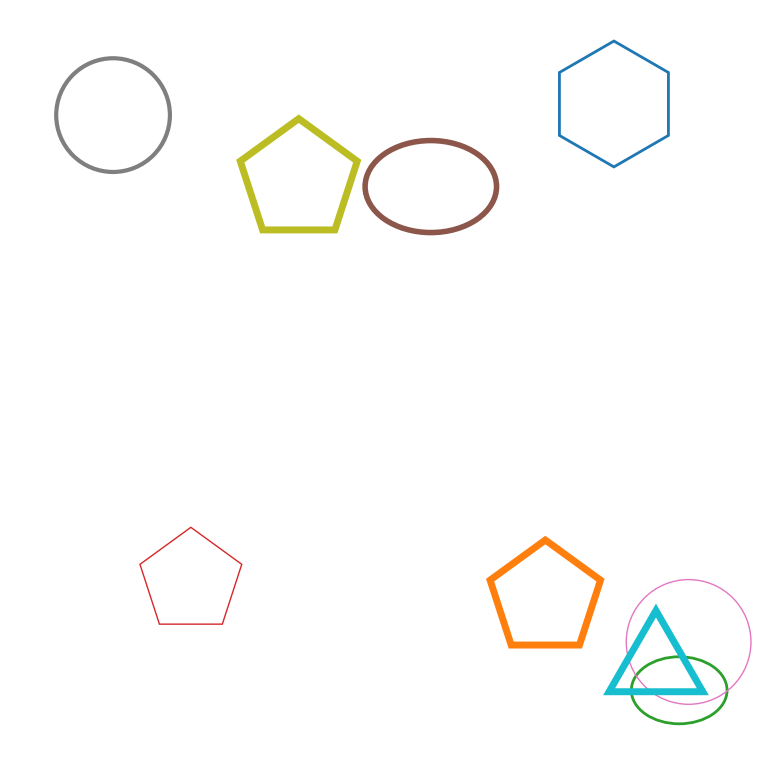[{"shape": "hexagon", "thickness": 1, "radius": 0.41, "center": [0.797, 0.865]}, {"shape": "pentagon", "thickness": 2.5, "radius": 0.38, "center": [0.708, 0.223]}, {"shape": "oval", "thickness": 1, "radius": 0.31, "center": [0.882, 0.104]}, {"shape": "pentagon", "thickness": 0.5, "radius": 0.35, "center": [0.248, 0.246]}, {"shape": "oval", "thickness": 2, "radius": 0.43, "center": [0.56, 0.758]}, {"shape": "circle", "thickness": 0.5, "radius": 0.4, "center": [0.894, 0.166]}, {"shape": "circle", "thickness": 1.5, "radius": 0.37, "center": [0.147, 0.851]}, {"shape": "pentagon", "thickness": 2.5, "radius": 0.4, "center": [0.388, 0.766]}, {"shape": "triangle", "thickness": 2.5, "radius": 0.35, "center": [0.852, 0.137]}]